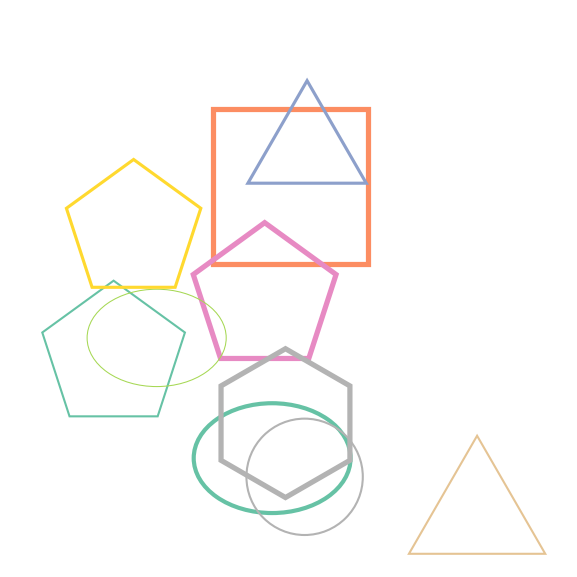[{"shape": "pentagon", "thickness": 1, "radius": 0.65, "center": [0.197, 0.383]}, {"shape": "oval", "thickness": 2, "radius": 0.68, "center": [0.471, 0.206]}, {"shape": "square", "thickness": 2.5, "radius": 0.67, "center": [0.503, 0.676]}, {"shape": "triangle", "thickness": 1.5, "radius": 0.59, "center": [0.532, 0.741]}, {"shape": "pentagon", "thickness": 2.5, "radius": 0.65, "center": [0.458, 0.484]}, {"shape": "oval", "thickness": 0.5, "radius": 0.6, "center": [0.271, 0.414]}, {"shape": "pentagon", "thickness": 1.5, "radius": 0.61, "center": [0.231, 0.601]}, {"shape": "triangle", "thickness": 1, "radius": 0.68, "center": [0.826, 0.108]}, {"shape": "circle", "thickness": 1, "radius": 0.5, "center": [0.527, 0.173]}, {"shape": "hexagon", "thickness": 2.5, "radius": 0.64, "center": [0.494, 0.266]}]